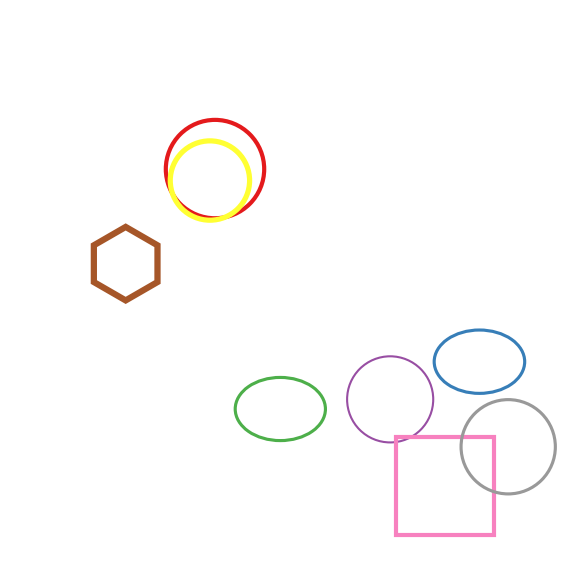[{"shape": "circle", "thickness": 2, "radius": 0.43, "center": [0.372, 0.706]}, {"shape": "oval", "thickness": 1.5, "radius": 0.39, "center": [0.83, 0.373]}, {"shape": "oval", "thickness": 1.5, "radius": 0.39, "center": [0.485, 0.291]}, {"shape": "circle", "thickness": 1, "radius": 0.37, "center": [0.676, 0.308]}, {"shape": "circle", "thickness": 2.5, "radius": 0.34, "center": [0.364, 0.687]}, {"shape": "hexagon", "thickness": 3, "radius": 0.32, "center": [0.218, 0.543]}, {"shape": "square", "thickness": 2, "radius": 0.42, "center": [0.771, 0.157]}, {"shape": "circle", "thickness": 1.5, "radius": 0.41, "center": [0.88, 0.226]}]